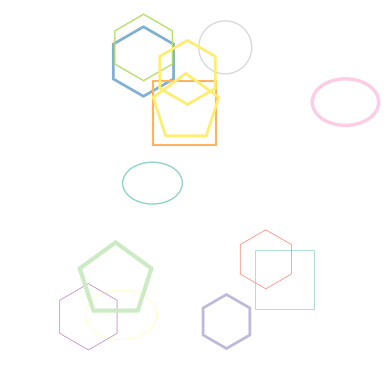[{"shape": "square", "thickness": 0.5, "radius": 0.38, "center": [0.74, 0.273]}, {"shape": "oval", "thickness": 1, "radius": 0.39, "center": [0.396, 0.524]}, {"shape": "oval", "thickness": 0.5, "radius": 0.46, "center": [0.315, 0.182]}, {"shape": "hexagon", "thickness": 2, "radius": 0.35, "center": [0.588, 0.165]}, {"shape": "hexagon", "thickness": 0.5, "radius": 0.38, "center": [0.69, 0.326]}, {"shape": "hexagon", "thickness": 2, "radius": 0.45, "center": [0.373, 0.84]}, {"shape": "square", "thickness": 1.5, "radius": 0.41, "center": [0.48, 0.706]}, {"shape": "hexagon", "thickness": 1, "radius": 0.43, "center": [0.373, 0.877]}, {"shape": "oval", "thickness": 2.5, "radius": 0.43, "center": [0.897, 0.735]}, {"shape": "circle", "thickness": 1, "radius": 0.34, "center": [0.585, 0.877]}, {"shape": "hexagon", "thickness": 0.5, "radius": 0.43, "center": [0.23, 0.177]}, {"shape": "pentagon", "thickness": 3, "radius": 0.49, "center": [0.3, 0.273]}, {"shape": "hexagon", "thickness": 2, "radius": 0.42, "center": [0.487, 0.812]}, {"shape": "pentagon", "thickness": 2, "radius": 0.45, "center": [0.483, 0.72]}]